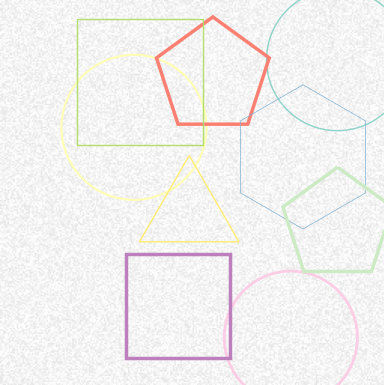[{"shape": "circle", "thickness": 1, "radius": 0.92, "center": [0.876, 0.844]}, {"shape": "circle", "thickness": 1.5, "radius": 0.94, "center": [0.348, 0.669]}, {"shape": "pentagon", "thickness": 2.5, "radius": 0.77, "center": [0.553, 0.802]}, {"shape": "hexagon", "thickness": 0.5, "radius": 0.94, "center": [0.787, 0.593]}, {"shape": "square", "thickness": 1, "radius": 0.82, "center": [0.363, 0.788]}, {"shape": "circle", "thickness": 2, "radius": 0.86, "center": [0.755, 0.123]}, {"shape": "square", "thickness": 2.5, "radius": 0.68, "center": [0.462, 0.205]}, {"shape": "pentagon", "thickness": 2.5, "radius": 0.75, "center": [0.877, 0.416]}, {"shape": "triangle", "thickness": 1, "radius": 0.75, "center": [0.492, 0.447]}]